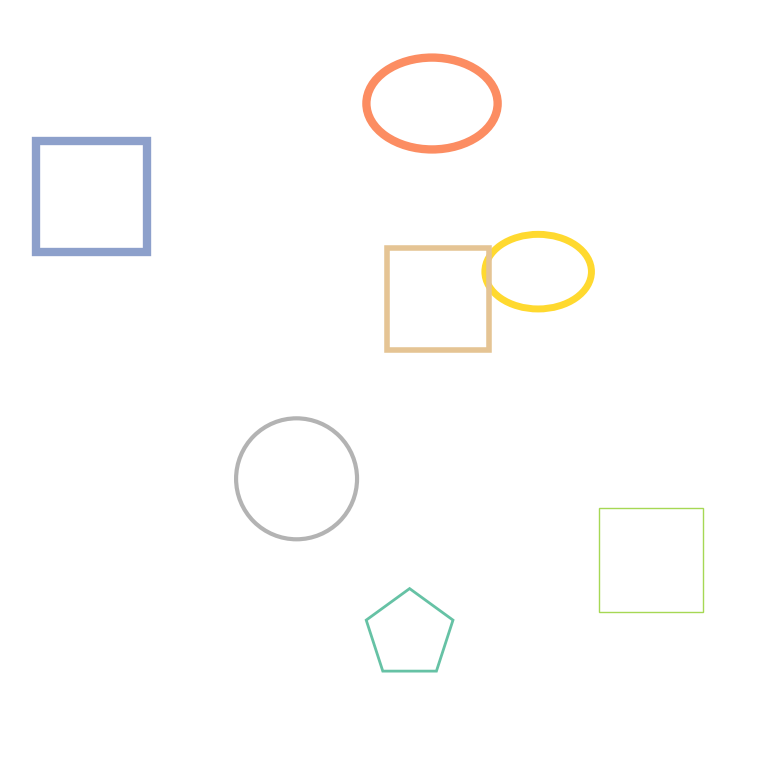[{"shape": "pentagon", "thickness": 1, "radius": 0.3, "center": [0.532, 0.176]}, {"shape": "oval", "thickness": 3, "radius": 0.43, "center": [0.561, 0.866]}, {"shape": "square", "thickness": 3, "radius": 0.36, "center": [0.119, 0.744]}, {"shape": "square", "thickness": 0.5, "radius": 0.34, "center": [0.846, 0.272]}, {"shape": "oval", "thickness": 2.5, "radius": 0.35, "center": [0.699, 0.647]}, {"shape": "square", "thickness": 2, "radius": 0.33, "center": [0.569, 0.612]}, {"shape": "circle", "thickness": 1.5, "radius": 0.39, "center": [0.385, 0.378]}]